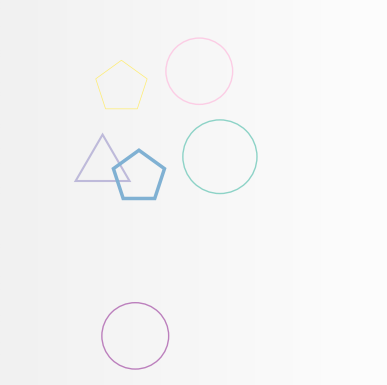[{"shape": "circle", "thickness": 1, "radius": 0.48, "center": [0.568, 0.593]}, {"shape": "triangle", "thickness": 1.5, "radius": 0.4, "center": [0.265, 0.57]}, {"shape": "pentagon", "thickness": 2.5, "radius": 0.35, "center": [0.359, 0.54]}, {"shape": "circle", "thickness": 1, "radius": 0.43, "center": [0.514, 0.815]}, {"shape": "circle", "thickness": 1, "radius": 0.43, "center": [0.349, 0.128]}, {"shape": "pentagon", "thickness": 0.5, "radius": 0.35, "center": [0.313, 0.774]}]